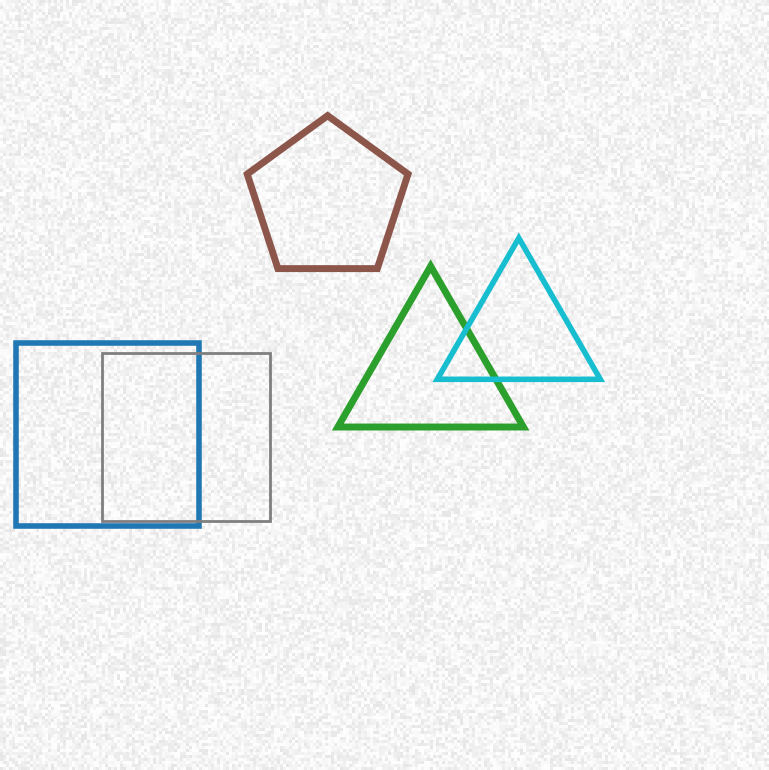[{"shape": "square", "thickness": 2, "radius": 0.59, "center": [0.14, 0.436]}, {"shape": "triangle", "thickness": 2.5, "radius": 0.7, "center": [0.559, 0.515]}, {"shape": "pentagon", "thickness": 2.5, "radius": 0.55, "center": [0.425, 0.74]}, {"shape": "square", "thickness": 1, "radius": 0.54, "center": [0.242, 0.433]}, {"shape": "triangle", "thickness": 2, "radius": 0.61, "center": [0.674, 0.569]}]